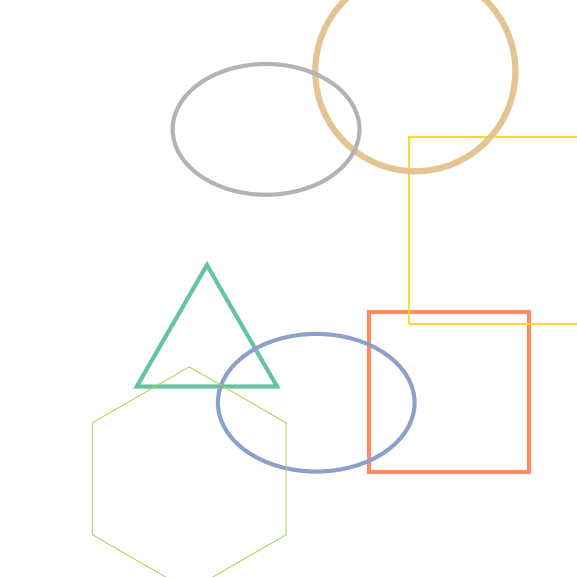[{"shape": "triangle", "thickness": 2, "radius": 0.7, "center": [0.358, 0.4]}, {"shape": "square", "thickness": 2, "radius": 0.69, "center": [0.778, 0.321]}, {"shape": "oval", "thickness": 2, "radius": 0.85, "center": [0.548, 0.302]}, {"shape": "hexagon", "thickness": 0.5, "radius": 0.97, "center": [0.328, 0.17]}, {"shape": "square", "thickness": 1, "radius": 0.81, "center": [0.869, 0.6]}, {"shape": "circle", "thickness": 3, "radius": 0.87, "center": [0.719, 0.876]}, {"shape": "oval", "thickness": 2, "radius": 0.81, "center": [0.461, 0.775]}]